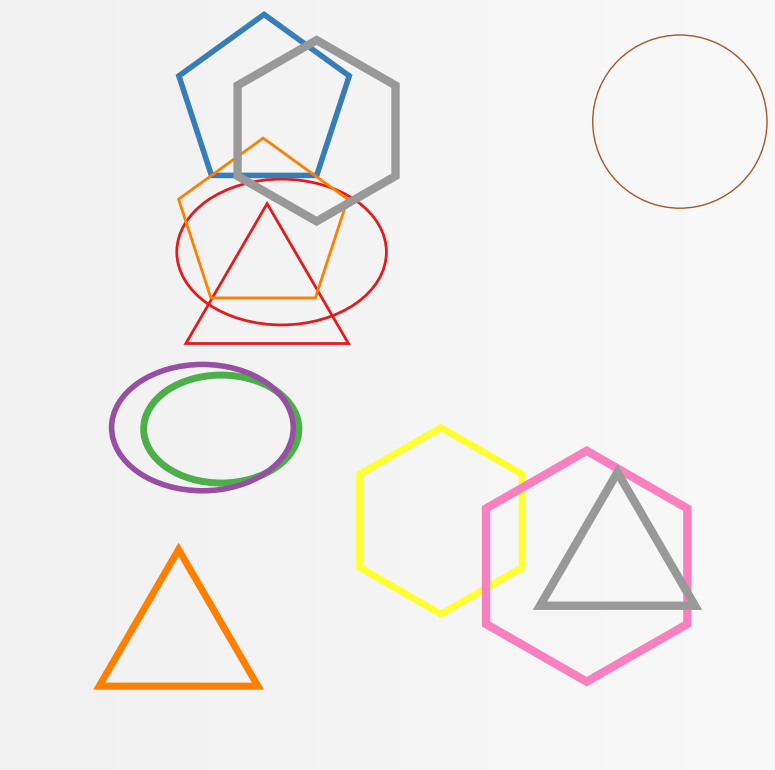[{"shape": "triangle", "thickness": 1, "radius": 0.61, "center": [0.345, 0.614]}, {"shape": "oval", "thickness": 1, "radius": 0.68, "center": [0.363, 0.673]}, {"shape": "pentagon", "thickness": 2, "radius": 0.58, "center": [0.341, 0.866]}, {"shape": "oval", "thickness": 2.5, "radius": 0.5, "center": [0.286, 0.443]}, {"shape": "oval", "thickness": 2, "radius": 0.59, "center": [0.261, 0.445]}, {"shape": "triangle", "thickness": 2.5, "radius": 0.59, "center": [0.23, 0.168]}, {"shape": "pentagon", "thickness": 1, "radius": 0.57, "center": [0.34, 0.706]}, {"shape": "hexagon", "thickness": 2.5, "radius": 0.61, "center": [0.569, 0.324]}, {"shape": "circle", "thickness": 0.5, "radius": 0.56, "center": [0.877, 0.842]}, {"shape": "hexagon", "thickness": 3, "radius": 0.75, "center": [0.757, 0.265]}, {"shape": "triangle", "thickness": 3, "radius": 0.58, "center": [0.797, 0.271]}, {"shape": "hexagon", "thickness": 3, "radius": 0.59, "center": [0.408, 0.83]}]